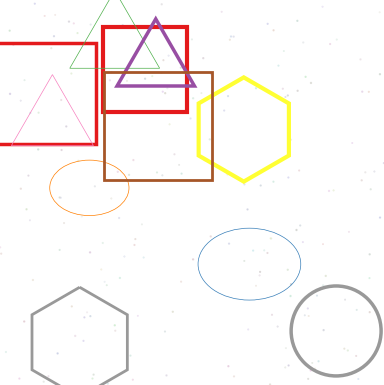[{"shape": "square", "thickness": 3, "radius": 0.55, "center": [0.376, 0.819]}, {"shape": "square", "thickness": 2.5, "radius": 0.65, "center": [0.118, 0.758]}, {"shape": "oval", "thickness": 0.5, "radius": 0.67, "center": [0.648, 0.314]}, {"shape": "triangle", "thickness": 0.5, "radius": 0.67, "center": [0.298, 0.89]}, {"shape": "triangle", "thickness": 2.5, "radius": 0.58, "center": [0.405, 0.835]}, {"shape": "oval", "thickness": 0.5, "radius": 0.51, "center": [0.232, 0.512]}, {"shape": "hexagon", "thickness": 3, "radius": 0.68, "center": [0.633, 0.664]}, {"shape": "square", "thickness": 2, "radius": 0.7, "center": [0.411, 0.673]}, {"shape": "triangle", "thickness": 0.5, "radius": 0.62, "center": [0.136, 0.683]}, {"shape": "hexagon", "thickness": 2, "radius": 0.71, "center": [0.207, 0.111]}, {"shape": "circle", "thickness": 2.5, "radius": 0.58, "center": [0.873, 0.14]}]